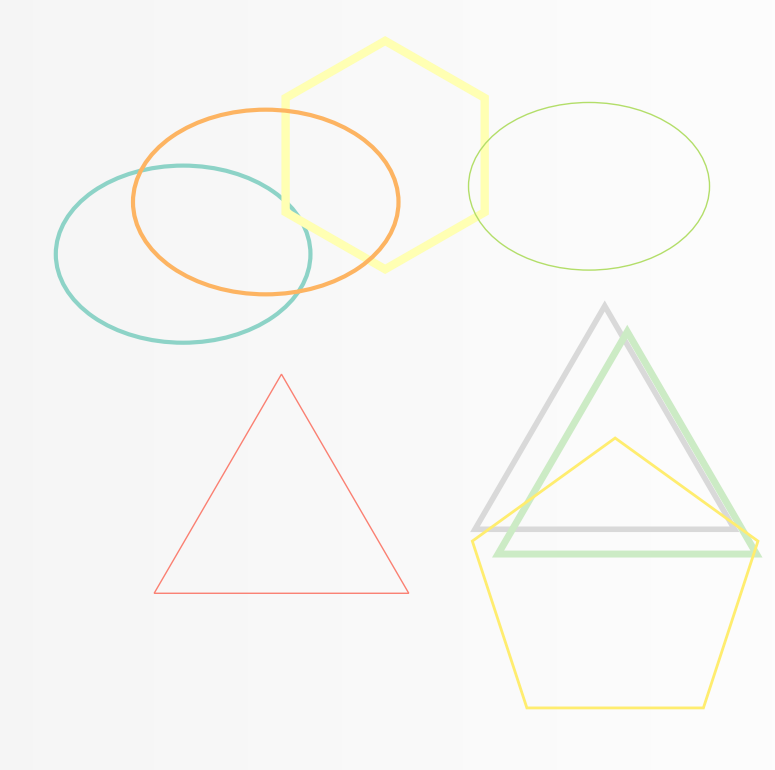[{"shape": "oval", "thickness": 1.5, "radius": 0.82, "center": [0.236, 0.67]}, {"shape": "hexagon", "thickness": 3, "radius": 0.74, "center": [0.497, 0.799]}, {"shape": "triangle", "thickness": 0.5, "radius": 0.95, "center": [0.363, 0.324]}, {"shape": "oval", "thickness": 1.5, "radius": 0.86, "center": [0.343, 0.738]}, {"shape": "oval", "thickness": 0.5, "radius": 0.78, "center": [0.76, 0.758]}, {"shape": "triangle", "thickness": 2, "radius": 0.97, "center": [0.78, 0.409]}, {"shape": "triangle", "thickness": 2.5, "radius": 0.96, "center": [0.809, 0.377]}, {"shape": "pentagon", "thickness": 1, "radius": 0.97, "center": [0.794, 0.237]}]